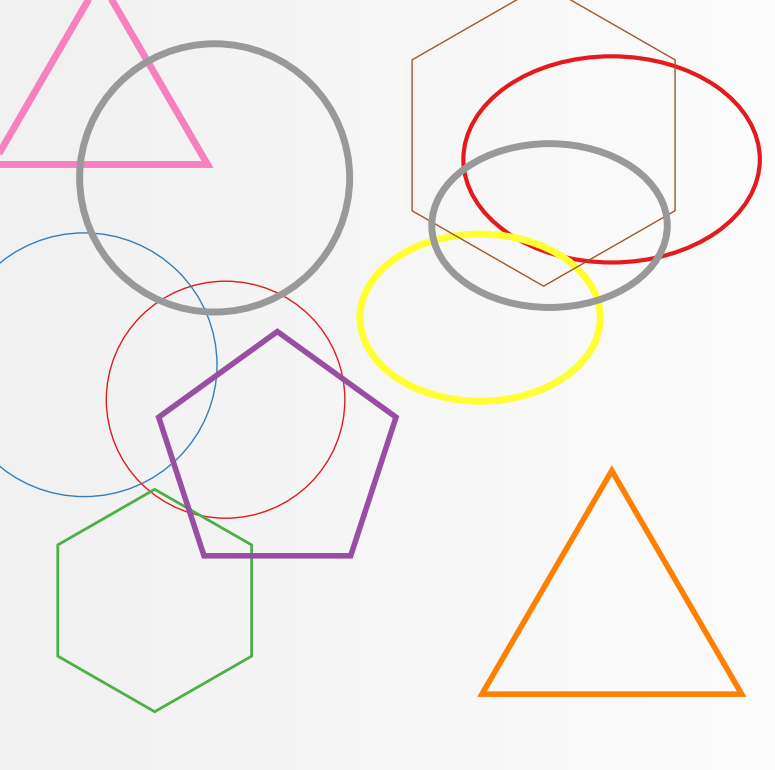[{"shape": "circle", "thickness": 0.5, "radius": 0.77, "center": [0.291, 0.481]}, {"shape": "oval", "thickness": 1.5, "radius": 0.96, "center": [0.789, 0.793]}, {"shape": "circle", "thickness": 0.5, "radius": 0.86, "center": [0.109, 0.526]}, {"shape": "hexagon", "thickness": 1, "radius": 0.72, "center": [0.2, 0.22]}, {"shape": "pentagon", "thickness": 2, "radius": 0.8, "center": [0.358, 0.408]}, {"shape": "triangle", "thickness": 2, "radius": 0.97, "center": [0.789, 0.195]}, {"shape": "oval", "thickness": 2.5, "radius": 0.78, "center": [0.619, 0.587]}, {"shape": "hexagon", "thickness": 0.5, "radius": 0.98, "center": [0.701, 0.824]}, {"shape": "triangle", "thickness": 2.5, "radius": 0.8, "center": [0.129, 0.866]}, {"shape": "circle", "thickness": 2.5, "radius": 0.87, "center": [0.277, 0.769]}, {"shape": "oval", "thickness": 2.5, "radius": 0.76, "center": [0.709, 0.707]}]